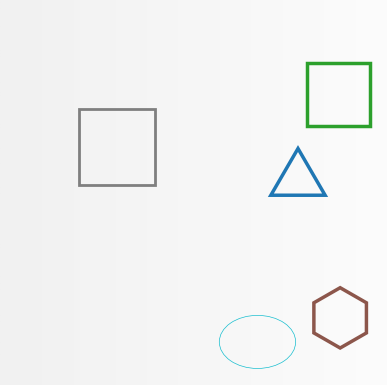[{"shape": "triangle", "thickness": 2.5, "radius": 0.4, "center": [0.769, 0.533]}, {"shape": "square", "thickness": 2.5, "radius": 0.41, "center": [0.874, 0.755]}, {"shape": "hexagon", "thickness": 2.5, "radius": 0.39, "center": [0.878, 0.174]}, {"shape": "square", "thickness": 2, "radius": 0.49, "center": [0.302, 0.619]}, {"shape": "oval", "thickness": 0.5, "radius": 0.49, "center": [0.664, 0.112]}]